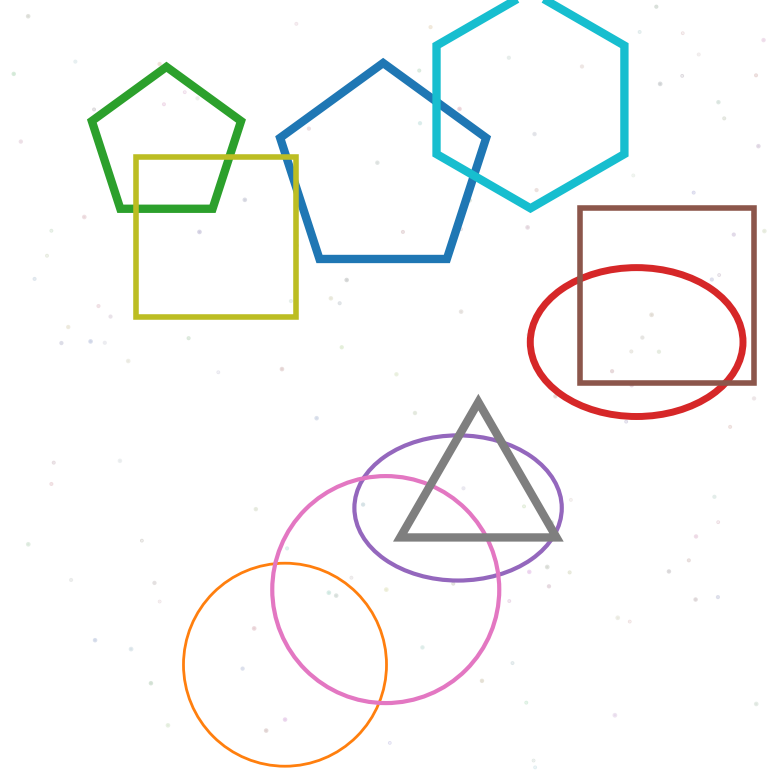[{"shape": "pentagon", "thickness": 3, "radius": 0.7, "center": [0.498, 0.777]}, {"shape": "circle", "thickness": 1, "radius": 0.66, "center": [0.37, 0.137]}, {"shape": "pentagon", "thickness": 3, "radius": 0.51, "center": [0.216, 0.811]}, {"shape": "oval", "thickness": 2.5, "radius": 0.69, "center": [0.827, 0.556]}, {"shape": "oval", "thickness": 1.5, "radius": 0.67, "center": [0.595, 0.34]}, {"shape": "square", "thickness": 2, "radius": 0.57, "center": [0.866, 0.616]}, {"shape": "circle", "thickness": 1.5, "radius": 0.74, "center": [0.501, 0.234]}, {"shape": "triangle", "thickness": 3, "radius": 0.59, "center": [0.621, 0.361]}, {"shape": "square", "thickness": 2, "radius": 0.52, "center": [0.281, 0.692]}, {"shape": "hexagon", "thickness": 3, "radius": 0.7, "center": [0.689, 0.87]}]